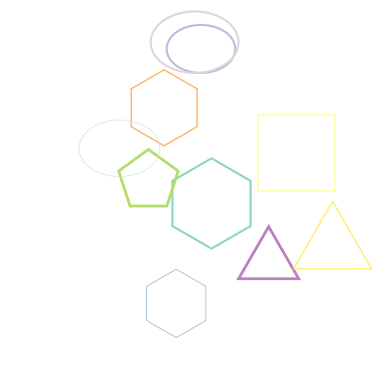[{"shape": "hexagon", "thickness": 1.5, "radius": 0.59, "center": [0.549, 0.472]}, {"shape": "square", "thickness": 1.5, "radius": 0.5, "center": [0.77, 0.603]}, {"shape": "oval", "thickness": 1.5, "radius": 0.45, "center": [0.522, 0.873]}, {"shape": "hexagon", "thickness": 0.5, "radius": 0.44, "center": [0.458, 0.212]}, {"shape": "hexagon", "thickness": 1, "radius": 0.49, "center": [0.426, 0.72]}, {"shape": "pentagon", "thickness": 2, "radius": 0.41, "center": [0.386, 0.531]}, {"shape": "oval", "thickness": 1.5, "radius": 0.57, "center": [0.505, 0.89]}, {"shape": "triangle", "thickness": 2, "radius": 0.45, "center": [0.698, 0.321]}, {"shape": "oval", "thickness": 0.5, "radius": 0.52, "center": [0.31, 0.615]}, {"shape": "triangle", "thickness": 1, "radius": 0.58, "center": [0.864, 0.36]}]